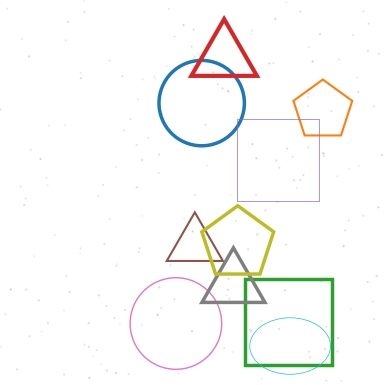[{"shape": "circle", "thickness": 2.5, "radius": 0.55, "center": [0.524, 0.732]}, {"shape": "pentagon", "thickness": 1.5, "radius": 0.4, "center": [0.839, 0.713]}, {"shape": "square", "thickness": 2.5, "radius": 0.56, "center": [0.75, 0.163]}, {"shape": "triangle", "thickness": 3, "radius": 0.49, "center": [0.582, 0.852]}, {"shape": "square", "thickness": 0.5, "radius": 0.53, "center": [0.721, 0.583]}, {"shape": "triangle", "thickness": 1.5, "radius": 0.42, "center": [0.506, 0.364]}, {"shape": "circle", "thickness": 1, "radius": 0.59, "center": [0.457, 0.16]}, {"shape": "triangle", "thickness": 2.5, "radius": 0.47, "center": [0.606, 0.262]}, {"shape": "pentagon", "thickness": 2.5, "radius": 0.49, "center": [0.618, 0.368]}, {"shape": "oval", "thickness": 0.5, "radius": 0.52, "center": [0.754, 0.101]}]